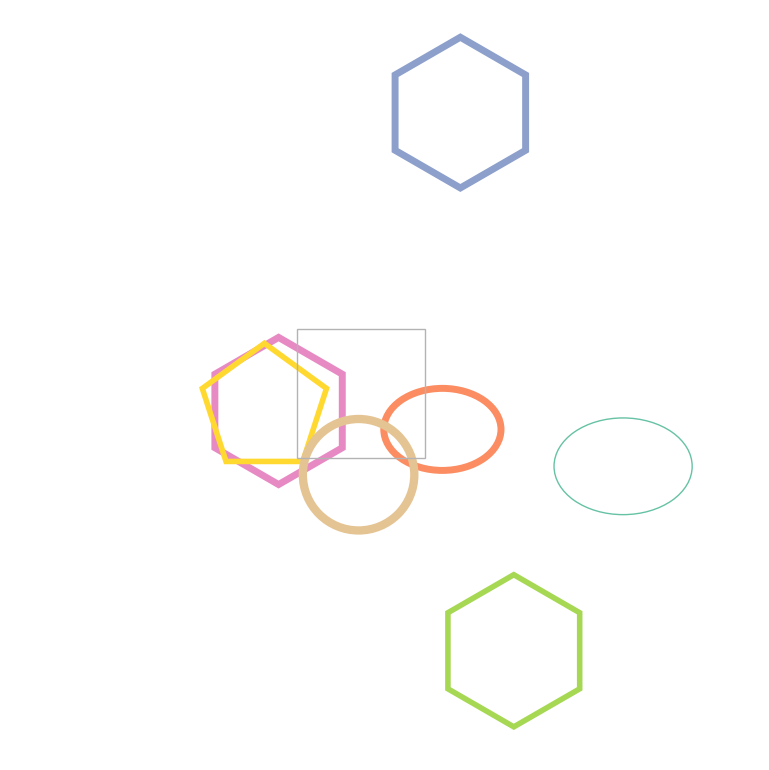[{"shape": "oval", "thickness": 0.5, "radius": 0.45, "center": [0.809, 0.394]}, {"shape": "oval", "thickness": 2.5, "radius": 0.38, "center": [0.575, 0.442]}, {"shape": "hexagon", "thickness": 2.5, "radius": 0.49, "center": [0.598, 0.854]}, {"shape": "hexagon", "thickness": 2.5, "radius": 0.48, "center": [0.362, 0.466]}, {"shape": "hexagon", "thickness": 2, "radius": 0.49, "center": [0.667, 0.155]}, {"shape": "pentagon", "thickness": 2, "radius": 0.42, "center": [0.343, 0.469]}, {"shape": "circle", "thickness": 3, "radius": 0.36, "center": [0.466, 0.383]}, {"shape": "square", "thickness": 0.5, "radius": 0.42, "center": [0.469, 0.489]}]